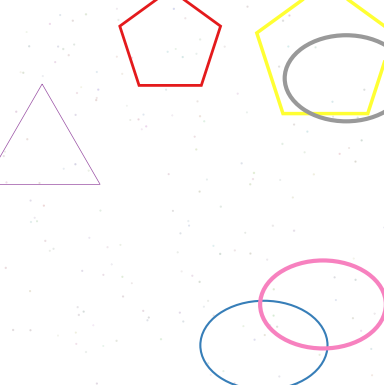[{"shape": "pentagon", "thickness": 2, "radius": 0.69, "center": [0.442, 0.89]}, {"shape": "oval", "thickness": 1.5, "radius": 0.83, "center": [0.686, 0.103]}, {"shape": "triangle", "thickness": 0.5, "radius": 0.87, "center": [0.109, 0.608]}, {"shape": "pentagon", "thickness": 2.5, "radius": 0.94, "center": [0.845, 0.856]}, {"shape": "oval", "thickness": 3, "radius": 0.82, "center": [0.839, 0.209]}, {"shape": "oval", "thickness": 3, "radius": 0.8, "center": [0.899, 0.797]}]